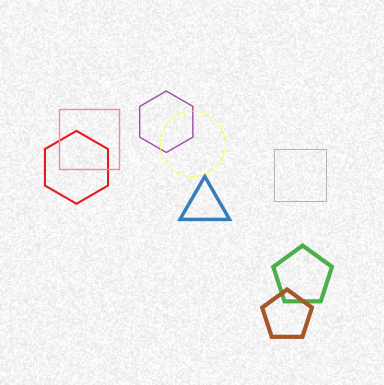[{"shape": "hexagon", "thickness": 1.5, "radius": 0.47, "center": [0.199, 0.565]}, {"shape": "triangle", "thickness": 2.5, "radius": 0.37, "center": [0.532, 0.467]}, {"shape": "pentagon", "thickness": 3, "radius": 0.4, "center": [0.786, 0.282]}, {"shape": "hexagon", "thickness": 1, "radius": 0.4, "center": [0.432, 0.684]}, {"shape": "circle", "thickness": 0.5, "radius": 0.42, "center": [0.5, 0.626]}, {"shape": "pentagon", "thickness": 3, "radius": 0.34, "center": [0.746, 0.18]}, {"shape": "square", "thickness": 1, "radius": 0.39, "center": [0.23, 0.639]}, {"shape": "square", "thickness": 0.5, "radius": 0.33, "center": [0.779, 0.546]}]